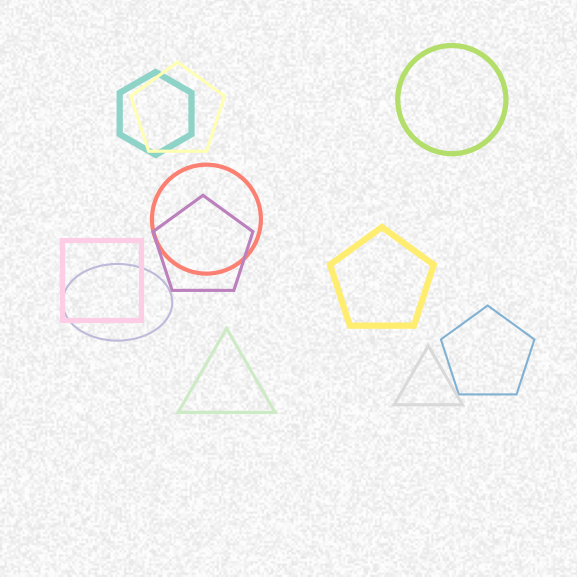[{"shape": "hexagon", "thickness": 3, "radius": 0.36, "center": [0.269, 0.803]}, {"shape": "pentagon", "thickness": 1.5, "radius": 0.43, "center": [0.308, 0.806]}, {"shape": "oval", "thickness": 1, "radius": 0.47, "center": [0.203, 0.476]}, {"shape": "circle", "thickness": 2, "radius": 0.47, "center": [0.357, 0.62]}, {"shape": "pentagon", "thickness": 1, "radius": 0.43, "center": [0.844, 0.385]}, {"shape": "circle", "thickness": 2.5, "radius": 0.47, "center": [0.782, 0.827]}, {"shape": "square", "thickness": 2.5, "radius": 0.34, "center": [0.175, 0.514]}, {"shape": "triangle", "thickness": 1.5, "radius": 0.34, "center": [0.742, 0.332]}, {"shape": "pentagon", "thickness": 1.5, "radius": 0.45, "center": [0.352, 0.57]}, {"shape": "triangle", "thickness": 1.5, "radius": 0.48, "center": [0.392, 0.334]}, {"shape": "pentagon", "thickness": 3, "radius": 0.47, "center": [0.661, 0.512]}]